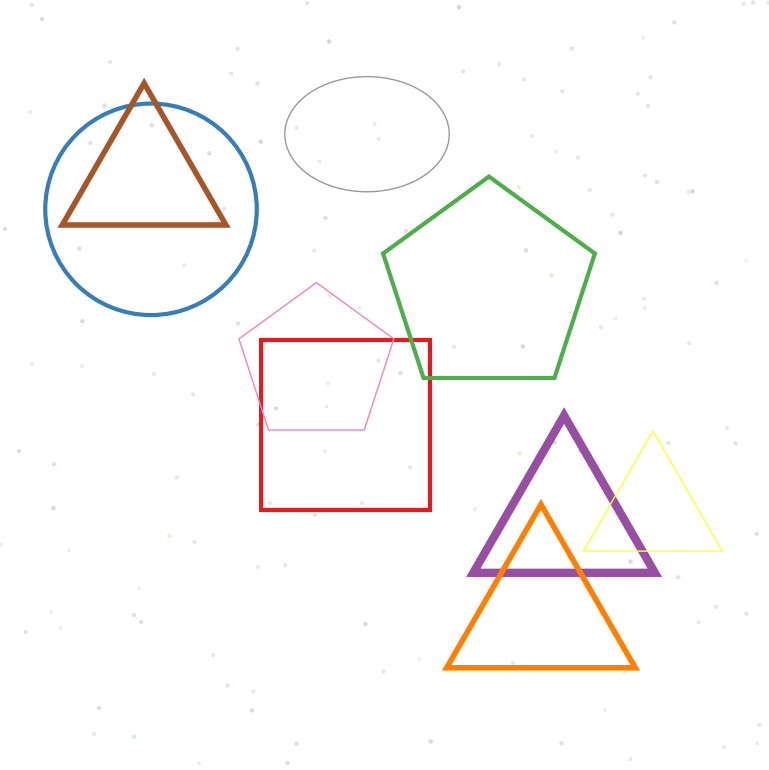[{"shape": "square", "thickness": 1.5, "radius": 0.55, "center": [0.449, 0.448]}, {"shape": "circle", "thickness": 1.5, "radius": 0.69, "center": [0.196, 0.728]}, {"shape": "pentagon", "thickness": 1.5, "radius": 0.72, "center": [0.635, 0.626]}, {"shape": "triangle", "thickness": 3, "radius": 0.68, "center": [0.733, 0.324]}, {"shape": "triangle", "thickness": 2, "radius": 0.71, "center": [0.703, 0.203]}, {"shape": "triangle", "thickness": 0.5, "radius": 0.52, "center": [0.848, 0.336]}, {"shape": "triangle", "thickness": 2, "radius": 0.61, "center": [0.187, 0.769]}, {"shape": "pentagon", "thickness": 0.5, "radius": 0.53, "center": [0.411, 0.527]}, {"shape": "oval", "thickness": 0.5, "radius": 0.53, "center": [0.477, 0.826]}]